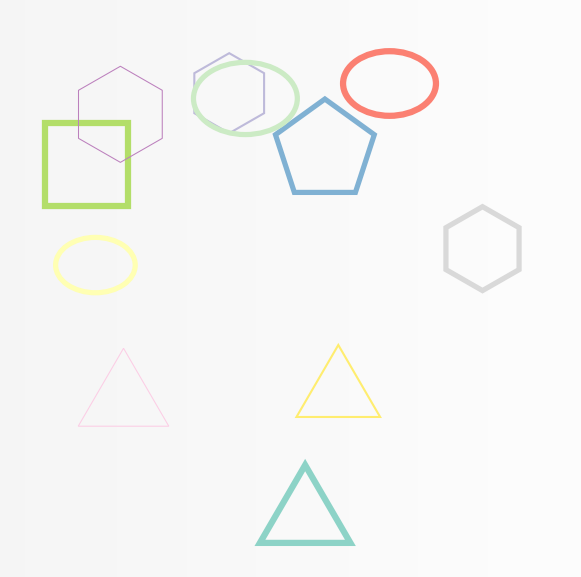[{"shape": "triangle", "thickness": 3, "radius": 0.45, "center": [0.525, 0.104]}, {"shape": "oval", "thickness": 2.5, "radius": 0.34, "center": [0.164, 0.54]}, {"shape": "hexagon", "thickness": 1, "radius": 0.35, "center": [0.394, 0.838]}, {"shape": "oval", "thickness": 3, "radius": 0.4, "center": [0.67, 0.855]}, {"shape": "pentagon", "thickness": 2.5, "radius": 0.45, "center": [0.559, 0.738]}, {"shape": "square", "thickness": 3, "radius": 0.36, "center": [0.149, 0.715]}, {"shape": "triangle", "thickness": 0.5, "radius": 0.45, "center": [0.213, 0.306]}, {"shape": "hexagon", "thickness": 2.5, "radius": 0.36, "center": [0.83, 0.569]}, {"shape": "hexagon", "thickness": 0.5, "radius": 0.42, "center": [0.207, 0.801]}, {"shape": "oval", "thickness": 2.5, "radius": 0.45, "center": [0.422, 0.829]}, {"shape": "triangle", "thickness": 1, "radius": 0.42, "center": [0.582, 0.319]}]